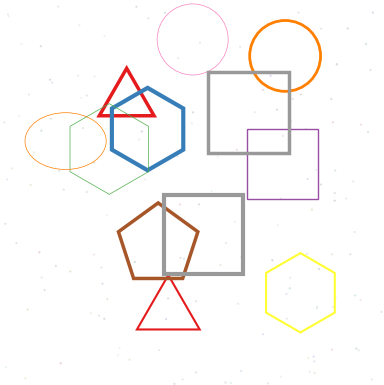[{"shape": "triangle", "thickness": 2.5, "radius": 0.41, "center": [0.329, 0.74]}, {"shape": "triangle", "thickness": 1.5, "radius": 0.47, "center": [0.437, 0.191]}, {"shape": "hexagon", "thickness": 3, "radius": 0.54, "center": [0.383, 0.665]}, {"shape": "hexagon", "thickness": 0.5, "radius": 0.59, "center": [0.284, 0.613]}, {"shape": "square", "thickness": 1, "radius": 0.46, "center": [0.735, 0.574]}, {"shape": "circle", "thickness": 2, "radius": 0.46, "center": [0.741, 0.855]}, {"shape": "oval", "thickness": 0.5, "radius": 0.53, "center": [0.17, 0.633]}, {"shape": "hexagon", "thickness": 1.5, "radius": 0.52, "center": [0.78, 0.24]}, {"shape": "pentagon", "thickness": 2.5, "radius": 0.54, "center": [0.411, 0.364]}, {"shape": "circle", "thickness": 0.5, "radius": 0.46, "center": [0.5, 0.897]}, {"shape": "square", "thickness": 2.5, "radius": 0.53, "center": [0.645, 0.709]}, {"shape": "square", "thickness": 3, "radius": 0.51, "center": [0.528, 0.39]}]